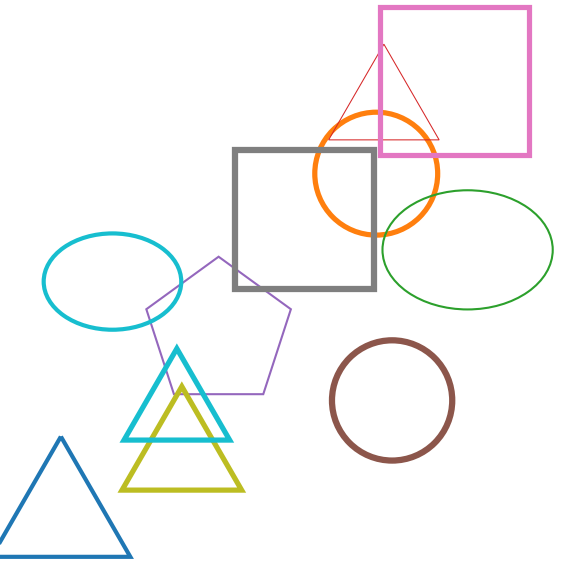[{"shape": "triangle", "thickness": 2, "radius": 0.69, "center": [0.105, 0.104]}, {"shape": "circle", "thickness": 2.5, "radius": 0.53, "center": [0.651, 0.698]}, {"shape": "oval", "thickness": 1, "radius": 0.74, "center": [0.81, 0.566]}, {"shape": "triangle", "thickness": 0.5, "radius": 0.55, "center": [0.665, 0.812]}, {"shape": "pentagon", "thickness": 1, "radius": 0.66, "center": [0.379, 0.423]}, {"shape": "circle", "thickness": 3, "radius": 0.52, "center": [0.679, 0.306]}, {"shape": "square", "thickness": 2.5, "radius": 0.64, "center": [0.787, 0.859]}, {"shape": "square", "thickness": 3, "radius": 0.6, "center": [0.528, 0.619]}, {"shape": "triangle", "thickness": 2.5, "radius": 0.6, "center": [0.315, 0.21]}, {"shape": "oval", "thickness": 2, "radius": 0.6, "center": [0.195, 0.512]}, {"shape": "triangle", "thickness": 2.5, "radius": 0.53, "center": [0.306, 0.29]}]